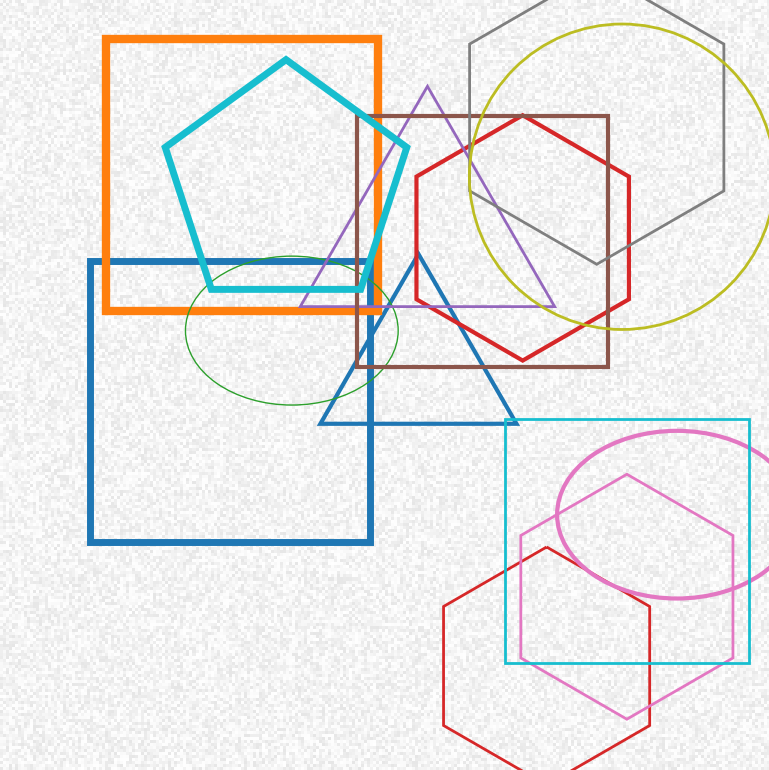[{"shape": "triangle", "thickness": 1.5, "radius": 0.74, "center": [0.543, 0.523]}, {"shape": "square", "thickness": 2.5, "radius": 0.91, "center": [0.299, 0.479]}, {"shape": "square", "thickness": 3, "radius": 0.88, "center": [0.314, 0.773]}, {"shape": "oval", "thickness": 0.5, "radius": 0.69, "center": [0.379, 0.571]}, {"shape": "hexagon", "thickness": 1, "radius": 0.77, "center": [0.71, 0.135]}, {"shape": "hexagon", "thickness": 1.5, "radius": 0.8, "center": [0.679, 0.691]}, {"shape": "triangle", "thickness": 1, "radius": 0.95, "center": [0.555, 0.697]}, {"shape": "square", "thickness": 1.5, "radius": 0.81, "center": [0.626, 0.686]}, {"shape": "hexagon", "thickness": 1, "radius": 0.8, "center": [0.814, 0.225]}, {"shape": "oval", "thickness": 1.5, "radius": 0.78, "center": [0.879, 0.332]}, {"shape": "hexagon", "thickness": 1, "radius": 0.95, "center": [0.775, 0.847]}, {"shape": "circle", "thickness": 1, "radius": 0.99, "center": [0.808, 0.77]}, {"shape": "pentagon", "thickness": 2.5, "radius": 0.82, "center": [0.371, 0.758]}, {"shape": "square", "thickness": 1, "radius": 0.79, "center": [0.814, 0.297]}]